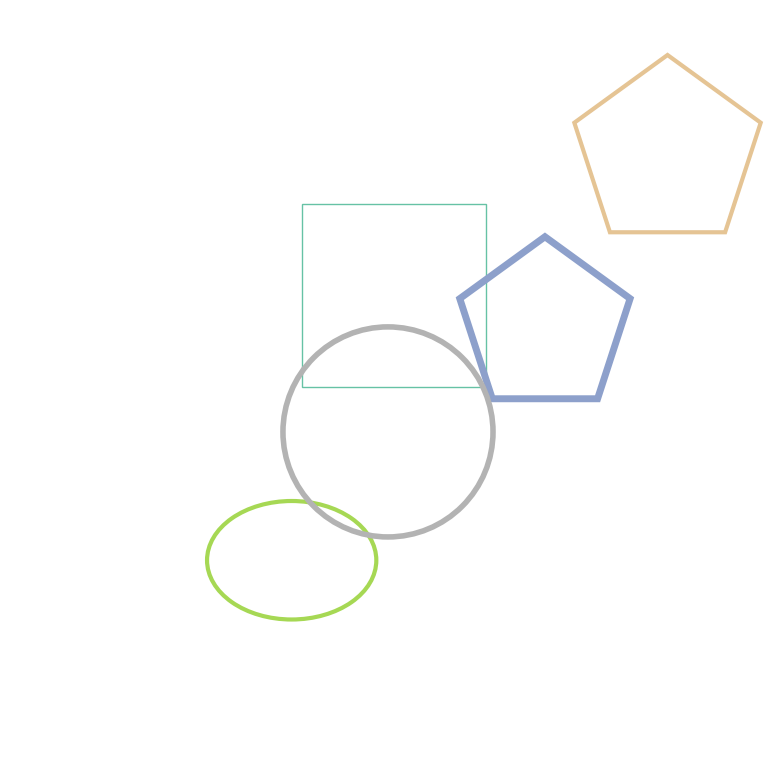[{"shape": "square", "thickness": 0.5, "radius": 0.6, "center": [0.511, 0.616]}, {"shape": "pentagon", "thickness": 2.5, "radius": 0.58, "center": [0.708, 0.576]}, {"shape": "oval", "thickness": 1.5, "radius": 0.55, "center": [0.379, 0.272]}, {"shape": "pentagon", "thickness": 1.5, "radius": 0.64, "center": [0.867, 0.801]}, {"shape": "circle", "thickness": 2, "radius": 0.68, "center": [0.504, 0.439]}]